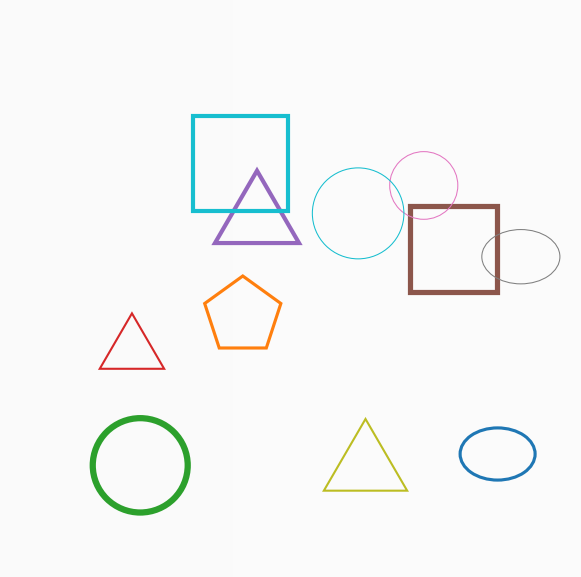[{"shape": "oval", "thickness": 1.5, "radius": 0.32, "center": [0.856, 0.213]}, {"shape": "pentagon", "thickness": 1.5, "radius": 0.34, "center": [0.418, 0.452]}, {"shape": "circle", "thickness": 3, "radius": 0.41, "center": [0.241, 0.193]}, {"shape": "triangle", "thickness": 1, "radius": 0.32, "center": [0.227, 0.393]}, {"shape": "triangle", "thickness": 2, "radius": 0.42, "center": [0.442, 0.62]}, {"shape": "square", "thickness": 2.5, "radius": 0.37, "center": [0.78, 0.568]}, {"shape": "circle", "thickness": 0.5, "radius": 0.29, "center": [0.729, 0.678]}, {"shape": "oval", "thickness": 0.5, "radius": 0.34, "center": [0.896, 0.555]}, {"shape": "triangle", "thickness": 1, "radius": 0.41, "center": [0.629, 0.191]}, {"shape": "circle", "thickness": 0.5, "radius": 0.39, "center": [0.616, 0.63]}, {"shape": "square", "thickness": 2, "radius": 0.41, "center": [0.414, 0.717]}]